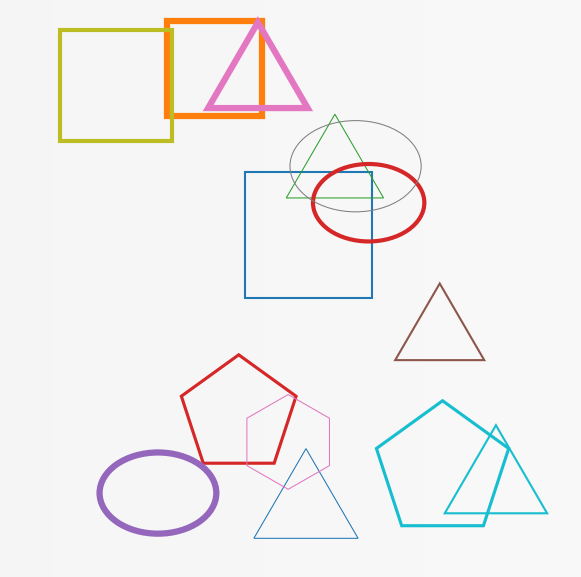[{"shape": "triangle", "thickness": 0.5, "radius": 0.52, "center": [0.526, 0.119]}, {"shape": "square", "thickness": 1, "radius": 0.55, "center": [0.53, 0.592]}, {"shape": "square", "thickness": 3, "radius": 0.41, "center": [0.369, 0.88]}, {"shape": "triangle", "thickness": 0.5, "radius": 0.48, "center": [0.576, 0.705]}, {"shape": "pentagon", "thickness": 1.5, "radius": 0.52, "center": [0.411, 0.281]}, {"shape": "oval", "thickness": 2, "radius": 0.48, "center": [0.634, 0.648]}, {"shape": "oval", "thickness": 3, "radius": 0.5, "center": [0.272, 0.145]}, {"shape": "triangle", "thickness": 1, "radius": 0.44, "center": [0.757, 0.42]}, {"shape": "triangle", "thickness": 3, "radius": 0.49, "center": [0.444, 0.861]}, {"shape": "hexagon", "thickness": 0.5, "radius": 0.41, "center": [0.496, 0.234]}, {"shape": "oval", "thickness": 0.5, "radius": 0.56, "center": [0.612, 0.711]}, {"shape": "square", "thickness": 2, "radius": 0.48, "center": [0.199, 0.851]}, {"shape": "pentagon", "thickness": 1.5, "radius": 0.6, "center": [0.761, 0.186]}, {"shape": "triangle", "thickness": 1, "radius": 0.51, "center": [0.853, 0.161]}]